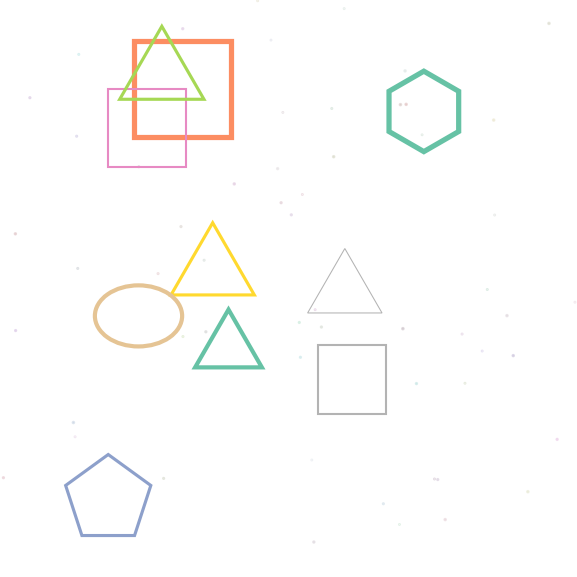[{"shape": "triangle", "thickness": 2, "radius": 0.33, "center": [0.396, 0.396]}, {"shape": "hexagon", "thickness": 2.5, "radius": 0.35, "center": [0.734, 0.806]}, {"shape": "square", "thickness": 2.5, "radius": 0.42, "center": [0.316, 0.845]}, {"shape": "pentagon", "thickness": 1.5, "radius": 0.39, "center": [0.187, 0.135]}, {"shape": "square", "thickness": 1, "radius": 0.34, "center": [0.254, 0.778]}, {"shape": "triangle", "thickness": 1.5, "radius": 0.42, "center": [0.28, 0.869]}, {"shape": "triangle", "thickness": 1.5, "radius": 0.42, "center": [0.368, 0.53]}, {"shape": "oval", "thickness": 2, "radius": 0.38, "center": [0.24, 0.452]}, {"shape": "square", "thickness": 1, "radius": 0.3, "center": [0.609, 0.342]}, {"shape": "triangle", "thickness": 0.5, "radius": 0.37, "center": [0.597, 0.494]}]